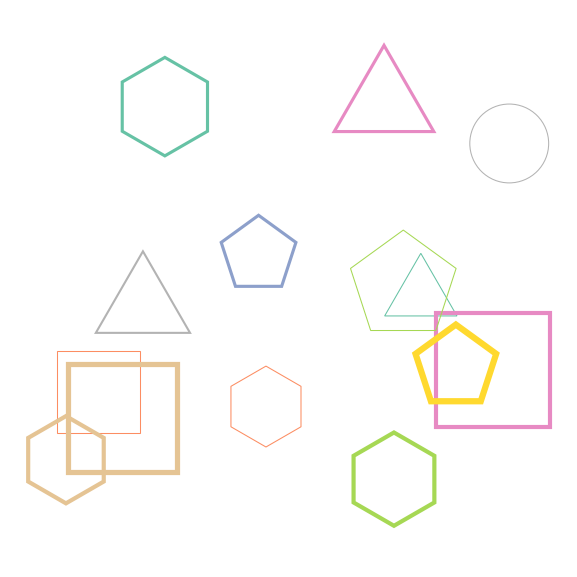[{"shape": "hexagon", "thickness": 1.5, "radius": 0.43, "center": [0.285, 0.814]}, {"shape": "triangle", "thickness": 0.5, "radius": 0.36, "center": [0.729, 0.488]}, {"shape": "hexagon", "thickness": 0.5, "radius": 0.35, "center": [0.461, 0.295]}, {"shape": "square", "thickness": 0.5, "radius": 0.36, "center": [0.171, 0.321]}, {"shape": "pentagon", "thickness": 1.5, "radius": 0.34, "center": [0.448, 0.558]}, {"shape": "triangle", "thickness": 1.5, "radius": 0.5, "center": [0.665, 0.821]}, {"shape": "square", "thickness": 2, "radius": 0.49, "center": [0.853, 0.358]}, {"shape": "hexagon", "thickness": 2, "radius": 0.4, "center": [0.682, 0.169]}, {"shape": "pentagon", "thickness": 0.5, "radius": 0.48, "center": [0.698, 0.505]}, {"shape": "pentagon", "thickness": 3, "radius": 0.37, "center": [0.789, 0.364]}, {"shape": "hexagon", "thickness": 2, "radius": 0.38, "center": [0.114, 0.203]}, {"shape": "square", "thickness": 2.5, "radius": 0.47, "center": [0.213, 0.275]}, {"shape": "triangle", "thickness": 1, "radius": 0.47, "center": [0.248, 0.47]}, {"shape": "circle", "thickness": 0.5, "radius": 0.34, "center": [0.882, 0.751]}]